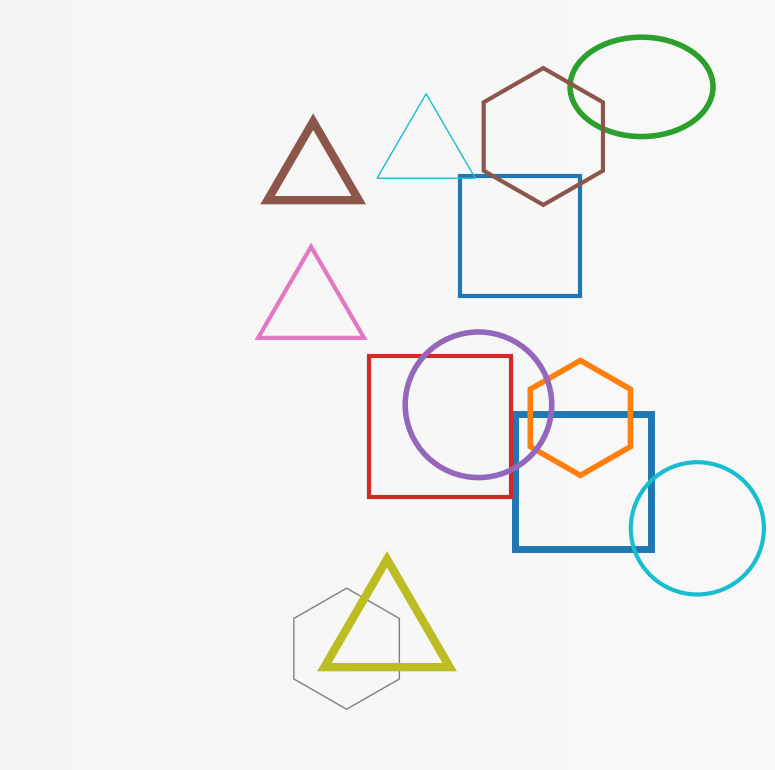[{"shape": "square", "thickness": 2.5, "radius": 0.44, "center": [0.752, 0.374]}, {"shape": "square", "thickness": 1.5, "radius": 0.39, "center": [0.671, 0.694]}, {"shape": "hexagon", "thickness": 2, "radius": 0.37, "center": [0.749, 0.457]}, {"shape": "oval", "thickness": 2, "radius": 0.46, "center": [0.828, 0.887]}, {"shape": "square", "thickness": 1.5, "radius": 0.46, "center": [0.568, 0.446]}, {"shape": "circle", "thickness": 2, "radius": 0.47, "center": [0.617, 0.474]}, {"shape": "triangle", "thickness": 3, "radius": 0.34, "center": [0.404, 0.774]}, {"shape": "hexagon", "thickness": 1.5, "radius": 0.44, "center": [0.701, 0.823]}, {"shape": "triangle", "thickness": 1.5, "radius": 0.39, "center": [0.401, 0.601]}, {"shape": "hexagon", "thickness": 0.5, "radius": 0.39, "center": [0.447, 0.158]}, {"shape": "triangle", "thickness": 3, "radius": 0.47, "center": [0.499, 0.18]}, {"shape": "circle", "thickness": 1.5, "radius": 0.43, "center": [0.9, 0.314]}, {"shape": "triangle", "thickness": 0.5, "radius": 0.37, "center": [0.55, 0.805]}]